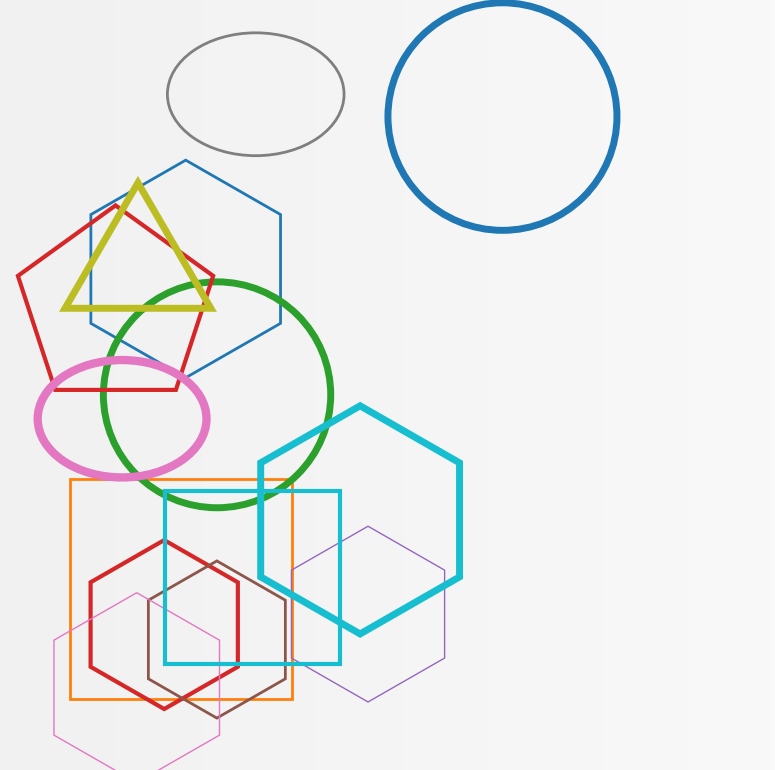[{"shape": "hexagon", "thickness": 1, "radius": 0.71, "center": [0.24, 0.651]}, {"shape": "circle", "thickness": 2.5, "radius": 0.74, "center": [0.648, 0.849]}, {"shape": "square", "thickness": 1, "radius": 0.72, "center": [0.233, 0.235]}, {"shape": "circle", "thickness": 2.5, "radius": 0.73, "center": [0.28, 0.487]}, {"shape": "hexagon", "thickness": 1.5, "radius": 0.55, "center": [0.212, 0.189]}, {"shape": "pentagon", "thickness": 1.5, "radius": 0.66, "center": [0.149, 0.601]}, {"shape": "hexagon", "thickness": 0.5, "radius": 0.57, "center": [0.475, 0.202]}, {"shape": "hexagon", "thickness": 1, "radius": 0.51, "center": [0.28, 0.169]}, {"shape": "oval", "thickness": 3, "radius": 0.54, "center": [0.158, 0.456]}, {"shape": "hexagon", "thickness": 0.5, "radius": 0.62, "center": [0.176, 0.107]}, {"shape": "oval", "thickness": 1, "radius": 0.57, "center": [0.33, 0.878]}, {"shape": "triangle", "thickness": 2.5, "radius": 0.54, "center": [0.178, 0.654]}, {"shape": "square", "thickness": 1.5, "radius": 0.56, "center": [0.326, 0.25]}, {"shape": "hexagon", "thickness": 2.5, "radius": 0.74, "center": [0.465, 0.325]}]